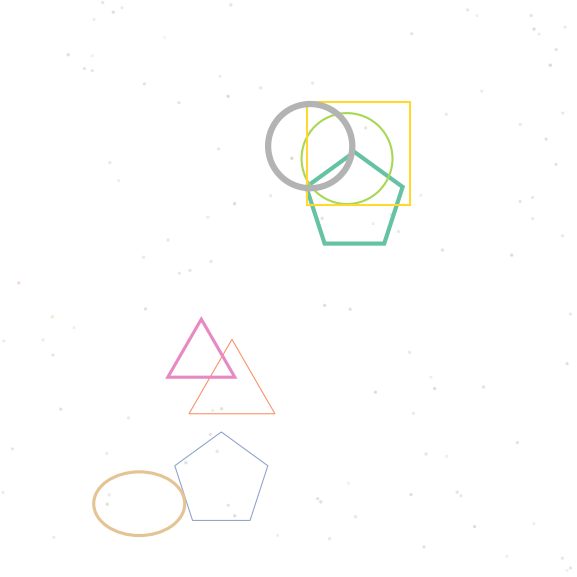[{"shape": "pentagon", "thickness": 2, "radius": 0.44, "center": [0.614, 0.648]}, {"shape": "triangle", "thickness": 0.5, "radius": 0.43, "center": [0.402, 0.326]}, {"shape": "pentagon", "thickness": 0.5, "radius": 0.42, "center": [0.383, 0.166]}, {"shape": "triangle", "thickness": 1.5, "radius": 0.33, "center": [0.349, 0.379]}, {"shape": "circle", "thickness": 1, "radius": 0.39, "center": [0.601, 0.725]}, {"shape": "square", "thickness": 1, "radius": 0.45, "center": [0.62, 0.733]}, {"shape": "oval", "thickness": 1.5, "radius": 0.39, "center": [0.241, 0.127]}, {"shape": "circle", "thickness": 3, "radius": 0.36, "center": [0.537, 0.746]}]